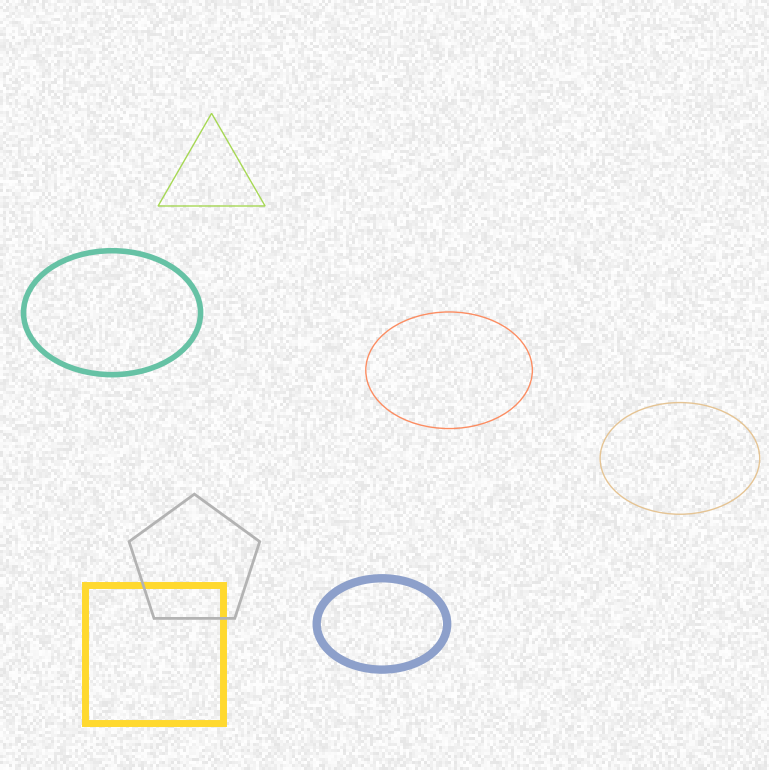[{"shape": "oval", "thickness": 2, "radius": 0.57, "center": [0.146, 0.594]}, {"shape": "oval", "thickness": 0.5, "radius": 0.54, "center": [0.583, 0.519]}, {"shape": "oval", "thickness": 3, "radius": 0.42, "center": [0.496, 0.19]}, {"shape": "triangle", "thickness": 0.5, "radius": 0.4, "center": [0.275, 0.773]}, {"shape": "square", "thickness": 2.5, "radius": 0.45, "center": [0.2, 0.151]}, {"shape": "oval", "thickness": 0.5, "radius": 0.52, "center": [0.883, 0.405]}, {"shape": "pentagon", "thickness": 1, "radius": 0.45, "center": [0.252, 0.269]}]